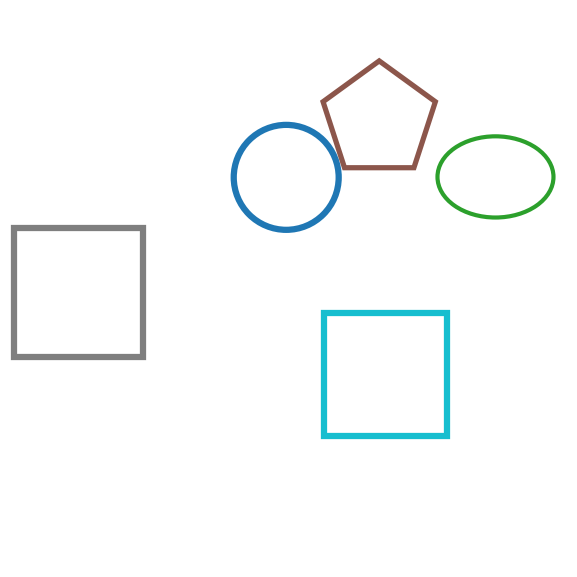[{"shape": "circle", "thickness": 3, "radius": 0.45, "center": [0.496, 0.692]}, {"shape": "oval", "thickness": 2, "radius": 0.5, "center": [0.858, 0.693]}, {"shape": "pentagon", "thickness": 2.5, "radius": 0.51, "center": [0.657, 0.791]}, {"shape": "square", "thickness": 3, "radius": 0.56, "center": [0.136, 0.493]}, {"shape": "square", "thickness": 3, "radius": 0.53, "center": [0.667, 0.351]}]